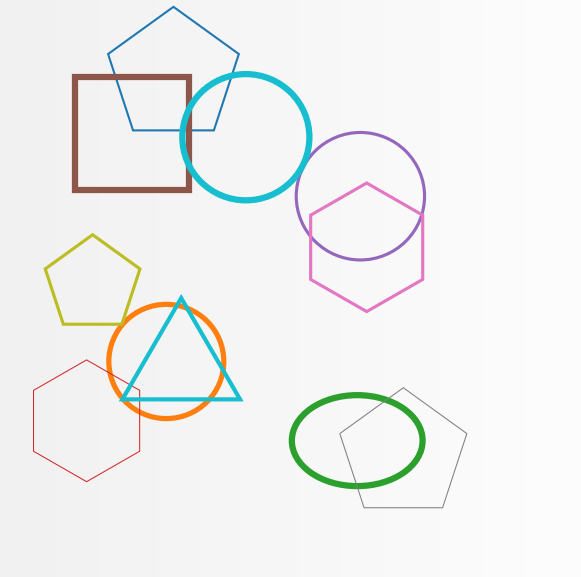[{"shape": "pentagon", "thickness": 1, "radius": 0.59, "center": [0.298, 0.869]}, {"shape": "circle", "thickness": 2.5, "radius": 0.49, "center": [0.286, 0.373]}, {"shape": "oval", "thickness": 3, "radius": 0.56, "center": [0.615, 0.236]}, {"shape": "hexagon", "thickness": 0.5, "radius": 0.53, "center": [0.149, 0.27]}, {"shape": "circle", "thickness": 1.5, "radius": 0.55, "center": [0.62, 0.659]}, {"shape": "square", "thickness": 3, "radius": 0.49, "center": [0.227, 0.767]}, {"shape": "hexagon", "thickness": 1.5, "radius": 0.56, "center": [0.631, 0.571]}, {"shape": "pentagon", "thickness": 0.5, "radius": 0.57, "center": [0.694, 0.213]}, {"shape": "pentagon", "thickness": 1.5, "radius": 0.43, "center": [0.159, 0.507]}, {"shape": "triangle", "thickness": 2, "radius": 0.58, "center": [0.312, 0.366]}, {"shape": "circle", "thickness": 3, "radius": 0.55, "center": [0.423, 0.762]}]